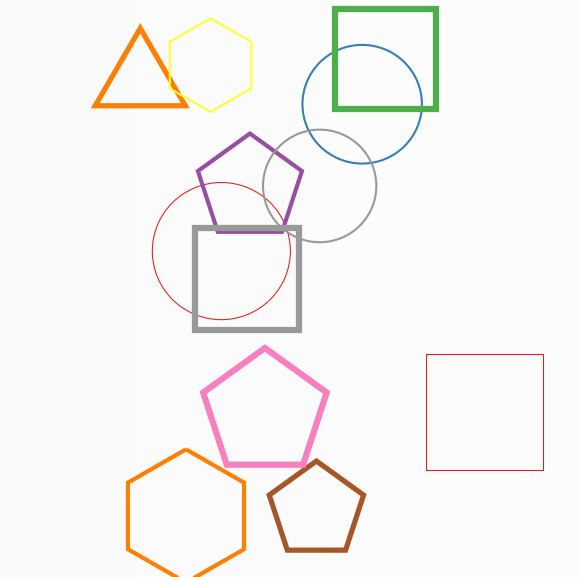[{"shape": "square", "thickness": 0.5, "radius": 0.5, "center": [0.833, 0.285]}, {"shape": "circle", "thickness": 0.5, "radius": 0.59, "center": [0.381, 0.564]}, {"shape": "circle", "thickness": 1, "radius": 0.51, "center": [0.623, 0.819]}, {"shape": "square", "thickness": 3, "radius": 0.43, "center": [0.663, 0.898]}, {"shape": "pentagon", "thickness": 2, "radius": 0.47, "center": [0.43, 0.674]}, {"shape": "hexagon", "thickness": 2, "radius": 0.58, "center": [0.32, 0.106]}, {"shape": "triangle", "thickness": 2.5, "radius": 0.45, "center": [0.241, 0.861]}, {"shape": "hexagon", "thickness": 1, "radius": 0.4, "center": [0.362, 0.886]}, {"shape": "pentagon", "thickness": 2.5, "radius": 0.43, "center": [0.544, 0.116]}, {"shape": "pentagon", "thickness": 3, "radius": 0.56, "center": [0.456, 0.285]}, {"shape": "circle", "thickness": 1, "radius": 0.49, "center": [0.55, 0.677]}, {"shape": "square", "thickness": 3, "radius": 0.44, "center": [0.425, 0.516]}]